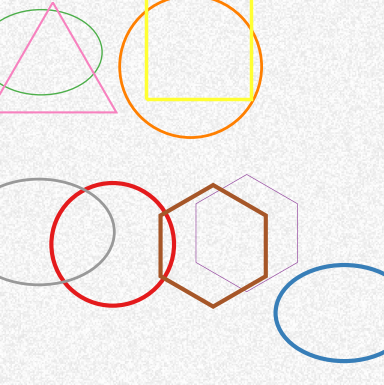[{"shape": "circle", "thickness": 3, "radius": 0.8, "center": [0.293, 0.365]}, {"shape": "oval", "thickness": 3, "radius": 0.89, "center": [0.894, 0.187]}, {"shape": "oval", "thickness": 1, "radius": 0.79, "center": [0.107, 0.864]}, {"shape": "hexagon", "thickness": 0.5, "radius": 0.76, "center": [0.641, 0.395]}, {"shape": "circle", "thickness": 2, "radius": 0.92, "center": [0.495, 0.827]}, {"shape": "square", "thickness": 2.5, "radius": 0.68, "center": [0.515, 0.88]}, {"shape": "hexagon", "thickness": 3, "radius": 0.79, "center": [0.554, 0.361]}, {"shape": "triangle", "thickness": 1.5, "radius": 0.95, "center": [0.137, 0.803]}, {"shape": "oval", "thickness": 2, "radius": 0.98, "center": [0.101, 0.397]}]